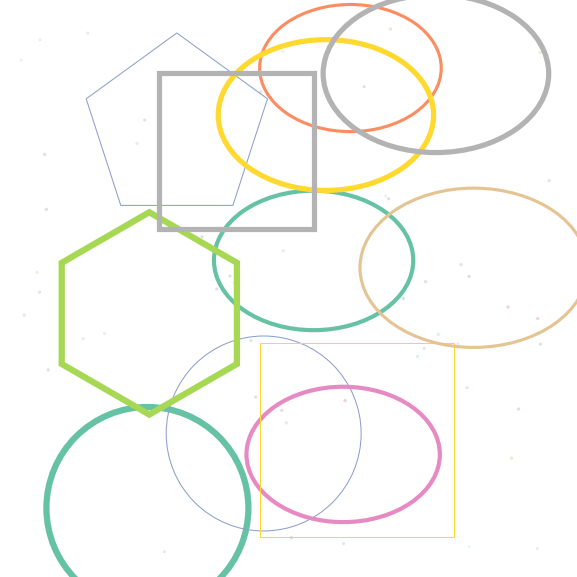[{"shape": "oval", "thickness": 2, "radius": 0.86, "center": [0.543, 0.548]}, {"shape": "circle", "thickness": 3, "radius": 0.87, "center": [0.255, 0.119]}, {"shape": "oval", "thickness": 1.5, "radius": 0.79, "center": [0.607, 0.881]}, {"shape": "circle", "thickness": 0.5, "radius": 0.84, "center": [0.457, 0.249]}, {"shape": "pentagon", "thickness": 0.5, "radius": 0.83, "center": [0.306, 0.777]}, {"shape": "oval", "thickness": 2, "radius": 0.84, "center": [0.594, 0.212]}, {"shape": "hexagon", "thickness": 3, "radius": 0.88, "center": [0.259, 0.456]}, {"shape": "square", "thickness": 0.5, "radius": 0.84, "center": [0.618, 0.237]}, {"shape": "oval", "thickness": 2.5, "radius": 0.93, "center": [0.564, 0.8]}, {"shape": "oval", "thickness": 1.5, "radius": 0.99, "center": [0.82, 0.535]}, {"shape": "square", "thickness": 2.5, "radius": 0.67, "center": [0.41, 0.738]}, {"shape": "oval", "thickness": 2.5, "radius": 0.98, "center": [0.755, 0.872]}]